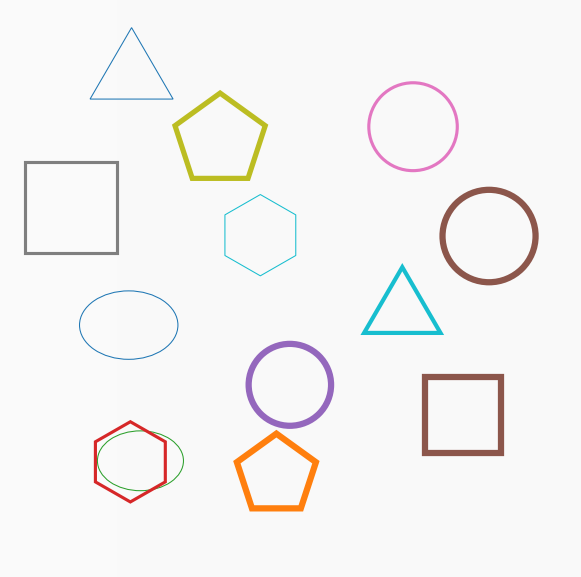[{"shape": "triangle", "thickness": 0.5, "radius": 0.41, "center": [0.226, 0.869]}, {"shape": "oval", "thickness": 0.5, "radius": 0.42, "center": [0.221, 0.436]}, {"shape": "pentagon", "thickness": 3, "radius": 0.36, "center": [0.476, 0.177]}, {"shape": "oval", "thickness": 0.5, "radius": 0.37, "center": [0.242, 0.201]}, {"shape": "hexagon", "thickness": 1.5, "radius": 0.35, "center": [0.224, 0.199]}, {"shape": "circle", "thickness": 3, "radius": 0.35, "center": [0.499, 0.333]}, {"shape": "circle", "thickness": 3, "radius": 0.4, "center": [0.841, 0.59]}, {"shape": "square", "thickness": 3, "radius": 0.33, "center": [0.796, 0.281]}, {"shape": "circle", "thickness": 1.5, "radius": 0.38, "center": [0.711, 0.78]}, {"shape": "square", "thickness": 1.5, "radius": 0.39, "center": [0.122, 0.64]}, {"shape": "pentagon", "thickness": 2.5, "radius": 0.41, "center": [0.379, 0.756]}, {"shape": "hexagon", "thickness": 0.5, "radius": 0.35, "center": [0.448, 0.592]}, {"shape": "triangle", "thickness": 2, "radius": 0.38, "center": [0.692, 0.461]}]